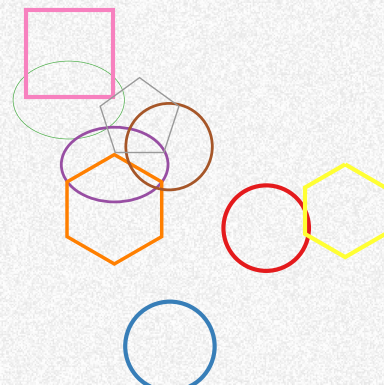[{"shape": "circle", "thickness": 3, "radius": 0.56, "center": [0.691, 0.407]}, {"shape": "circle", "thickness": 3, "radius": 0.58, "center": [0.441, 0.1]}, {"shape": "oval", "thickness": 0.5, "radius": 0.72, "center": [0.179, 0.74]}, {"shape": "oval", "thickness": 2, "radius": 0.69, "center": [0.298, 0.573]}, {"shape": "hexagon", "thickness": 2.5, "radius": 0.71, "center": [0.297, 0.456]}, {"shape": "hexagon", "thickness": 3, "radius": 0.6, "center": [0.897, 0.453]}, {"shape": "circle", "thickness": 2, "radius": 0.56, "center": [0.439, 0.619]}, {"shape": "square", "thickness": 3, "radius": 0.57, "center": [0.18, 0.86]}, {"shape": "pentagon", "thickness": 1, "radius": 0.54, "center": [0.362, 0.691]}]